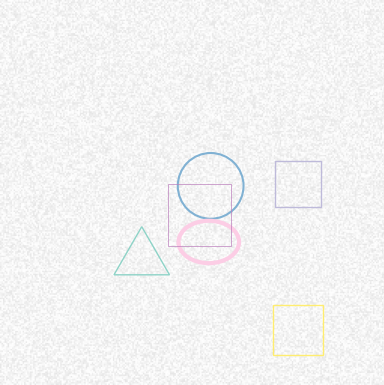[{"shape": "triangle", "thickness": 1, "radius": 0.42, "center": [0.368, 0.328]}, {"shape": "square", "thickness": 1, "radius": 0.3, "center": [0.774, 0.522]}, {"shape": "circle", "thickness": 1.5, "radius": 0.43, "center": [0.547, 0.517]}, {"shape": "oval", "thickness": 3, "radius": 0.39, "center": [0.542, 0.371]}, {"shape": "square", "thickness": 0.5, "radius": 0.4, "center": [0.518, 0.443]}, {"shape": "square", "thickness": 1, "radius": 0.32, "center": [0.774, 0.143]}]